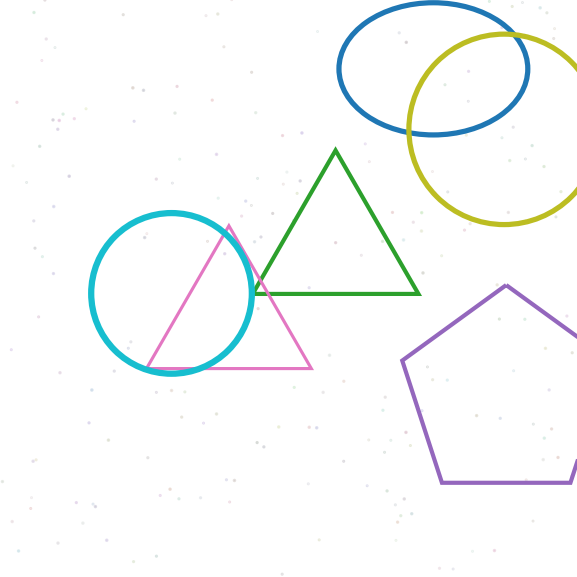[{"shape": "oval", "thickness": 2.5, "radius": 0.82, "center": [0.75, 0.88]}, {"shape": "triangle", "thickness": 2, "radius": 0.83, "center": [0.581, 0.573]}, {"shape": "pentagon", "thickness": 2, "radius": 0.95, "center": [0.877, 0.316]}, {"shape": "triangle", "thickness": 1.5, "radius": 0.82, "center": [0.396, 0.443]}, {"shape": "circle", "thickness": 2.5, "radius": 0.82, "center": [0.873, 0.775]}, {"shape": "circle", "thickness": 3, "radius": 0.7, "center": [0.297, 0.491]}]